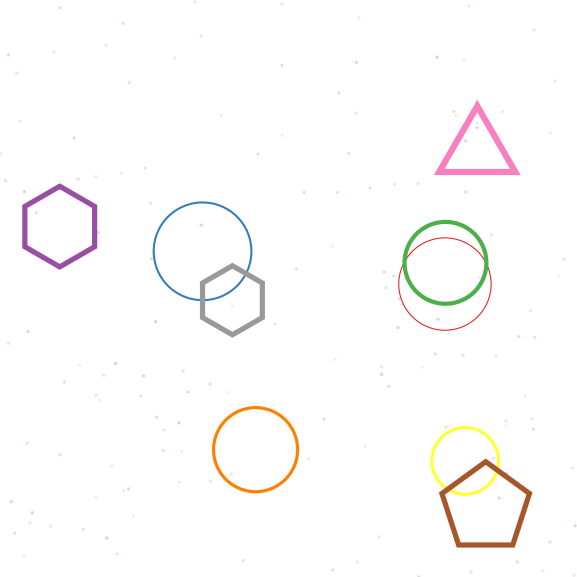[{"shape": "circle", "thickness": 0.5, "radius": 0.4, "center": [0.77, 0.507]}, {"shape": "circle", "thickness": 1, "radius": 0.42, "center": [0.351, 0.564]}, {"shape": "circle", "thickness": 2, "radius": 0.35, "center": [0.771, 0.544]}, {"shape": "hexagon", "thickness": 2.5, "radius": 0.35, "center": [0.103, 0.607]}, {"shape": "circle", "thickness": 1.5, "radius": 0.36, "center": [0.443, 0.221]}, {"shape": "circle", "thickness": 1.5, "radius": 0.29, "center": [0.806, 0.201]}, {"shape": "pentagon", "thickness": 2.5, "radius": 0.4, "center": [0.841, 0.12]}, {"shape": "triangle", "thickness": 3, "radius": 0.38, "center": [0.826, 0.739]}, {"shape": "hexagon", "thickness": 2.5, "radius": 0.3, "center": [0.402, 0.479]}]